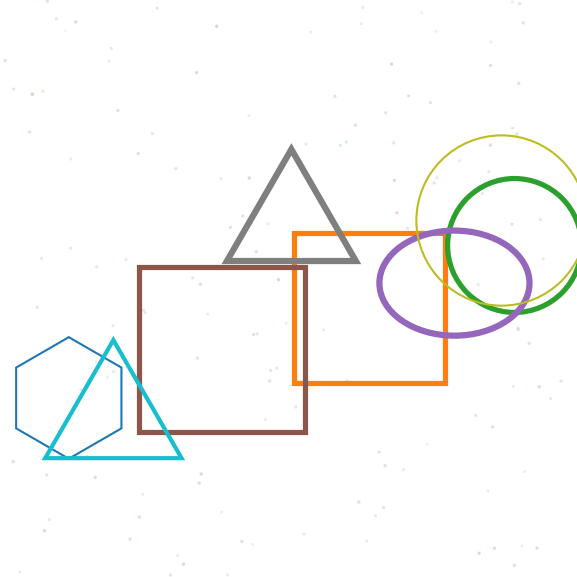[{"shape": "hexagon", "thickness": 1, "radius": 0.53, "center": [0.119, 0.31]}, {"shape": "square", "thickness": 2.5, "radius": 0.65, "center": [0.64, 0.466]}, {"shape": "circle", "thickness": 2.5, "radius": 0.58, "center": [0.891, 0.574]}, {"shape": "oval", "thickness": 3, "radius": 0.65, "center": [0.787, 0.509]}, {"shape": "square", "thickness": 2.5, "radius": 0.72, "center": [0.384, 0.394]}, {"shape": "triangle", "thickness": 3, "radius": 0.64, "center": [0.505, 0.612]}, {"shape": "circle", "thickness": 1, "radius": 0.74, "center": [0.868, 0.617]}, {"shape": "triangle", "thickness": 2, "radius": 0.68, "center": [0.196, 0.274]}]